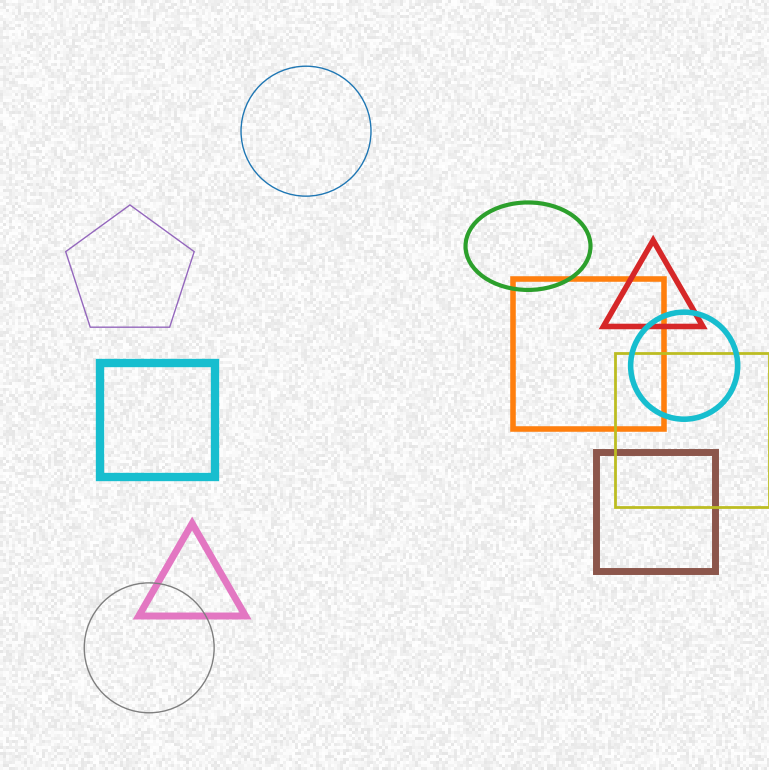[{"shape": "circle", "thickness": 0.5, "radius": 0.42, "center": [0.397, 0.83]}, {"shape": "square", "thickness": 2, "radius": 0.49, "center": [0.765, 0.54]}, {"shape": "oval", "thickness": 1.5, "radius": 0.41, "center": [0.686, 0.68]}, {"shape": "triangle", "thickness": 2, "radius": 0.37, "center": [0.848, 0.613]}, {"shape": "pentagon", "thickness": 0.5, "radius": 0.44, "center": [0.169, 0.646]}, {"shape": "square", "thickness": 2.5, "radius": 0.39, "center": [0.851, 0.336]}, {"shape": "triangle", "thickness": 2.5, "radius": 0.4, "center": [0.25, 0.24]}, {"shape": "circle", "thickness": 0.5, "radius": 0.42, "center": [0.194, 0.159]}, {"shape": "square", "thickness": 1, "radius": 0.5, "center": [0.898, 0.441]}, {"shape": "circle", "thickness": 2, "radius": 0.35, "center": [0.889, 0.525]}, {"shape": "square", "thickness": 3, "radius": 0.37, "center": [0.204, 0.455]}]